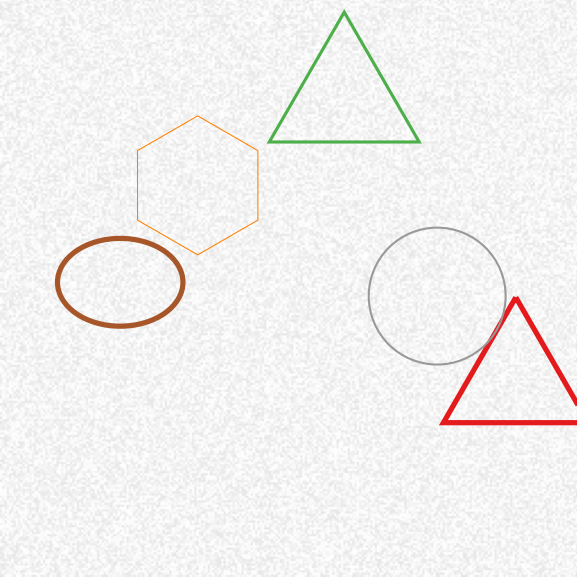[{"shape": "triangle", "thickness": 2.5, "radius": 0.72, "center": [0.893, 0.34]}, {"shape": "triangle", "thickness": 1.5, "radius": 0.75, "center": [0.596, 0.828]}, {"shape": "hexagon", "thickness": 0.5, "radius": 0.6, "center": [0.342, 0.678]}, {"shape": "oval", "thickness": 2.5, "radius": 0.54, "center": [0.208, 0.51]}, {"shape": "circle", "thickness": 1, "radius": 0.59, "center": [0.757, 0.486]}]